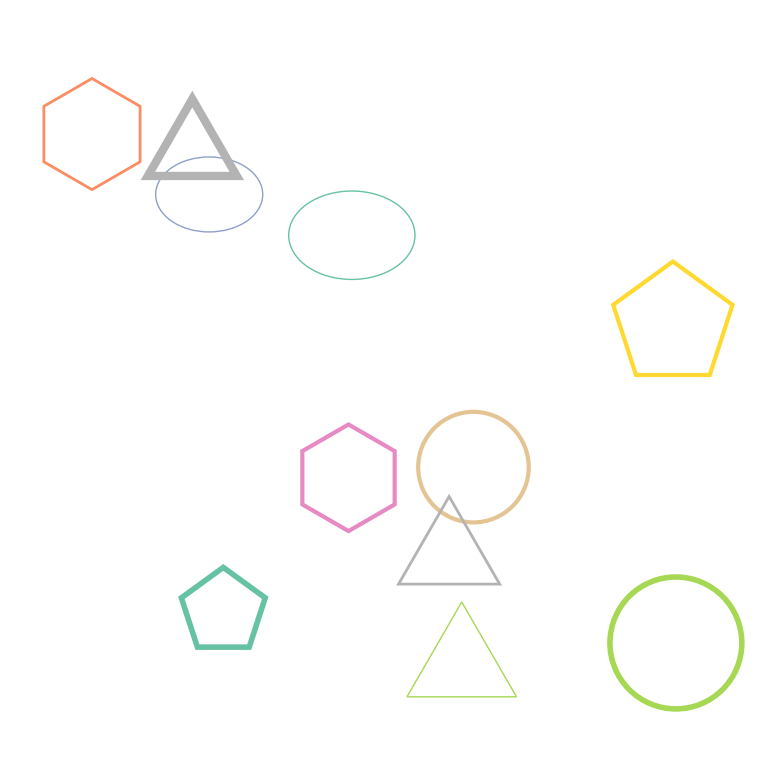[{"shape": "oval", "thickness": 0.5, "radius": 0.41, "center": [0.457, 0.695]}, {"shape": "pentagon", "thickness": 2, "radius": 0.29, "center": [0.29, 0.206]}, {"shape": "hexagon", "thickness": 1, "radius": 0.36, "center": [0.119, 0.826]}, {"shape": "oval", "thickness": 0.5, "radius": 0.35, "center": [0.272, 0.747]}, {"shape": "hexagon", "thickness": 1.5, "radius": 0.35, "center": [0.453, 0.38]}, {"shape": "circle", "thickness": 2, "radius": 0.43, "center": [0.878, 0.165]}, {"shape": "triangle", "thickness": 0.5, "radius": 0.41, "center": [0.6, 0.136]}, {"shape": "pentagon", "thickness": 1.5, "radius": 0.41, "center": [0.874, 0.579]}, {"shape": "circle", "thickness": 1.5, "radius": 0.36, "center": [0.615, 0.393]}, {"shape": "triangle", "thickness": 1, "radius": 0.38, "center": [0.583, 0.279]}, {"shape": "triangle", "thickness": 3, "radius": 0.33, "center": [0.25, 0.805]}]